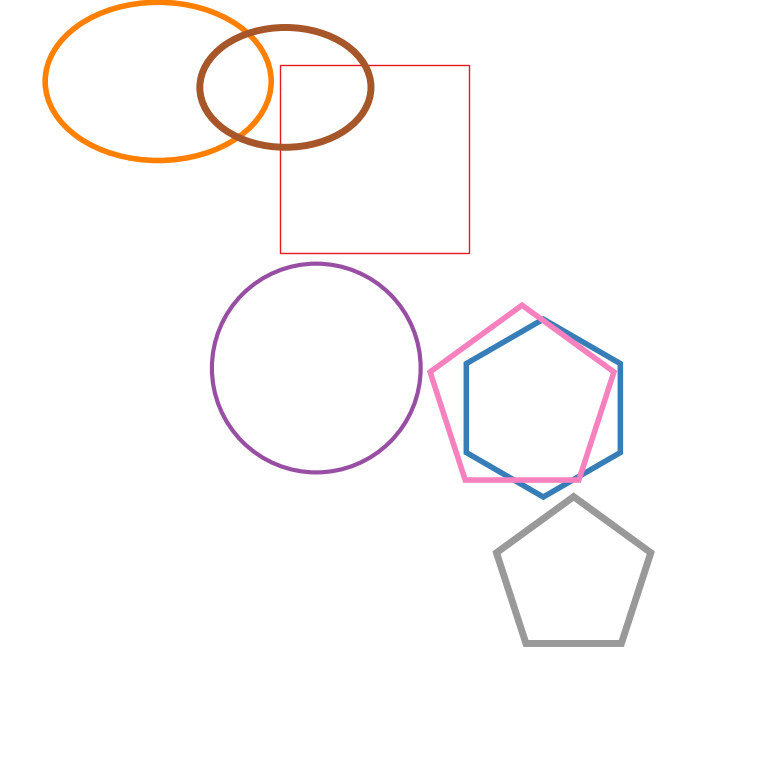[{"shape": "square", "thickness": 0.5, "radius": 0.61, "center": [0.487, 0.794]}, {"shape": "hexagon", "thickness": 2, "radius": 0.58, "center": [0.706, 0.47]}, {"shape": "circle", "thickness": 1.5, "radius": 0.68, "center": [0.411, 0.522]}, {"shape": "oval", "thickness": 2, "radius": 0.73, "center": [0.205, 0.894]}, {"shape": "oval", "thickness": 2.5, "radius": 0.56, "center": [0.371, 0.887]}, {"shape": "pentagon", "thickness": 2, "radius": 0.63, "center": [0.678, 0.478]}, {"shape": "pentagon", "thickness": 2.5, "radius": 0.53, "center": [0.745, 0.25]}]